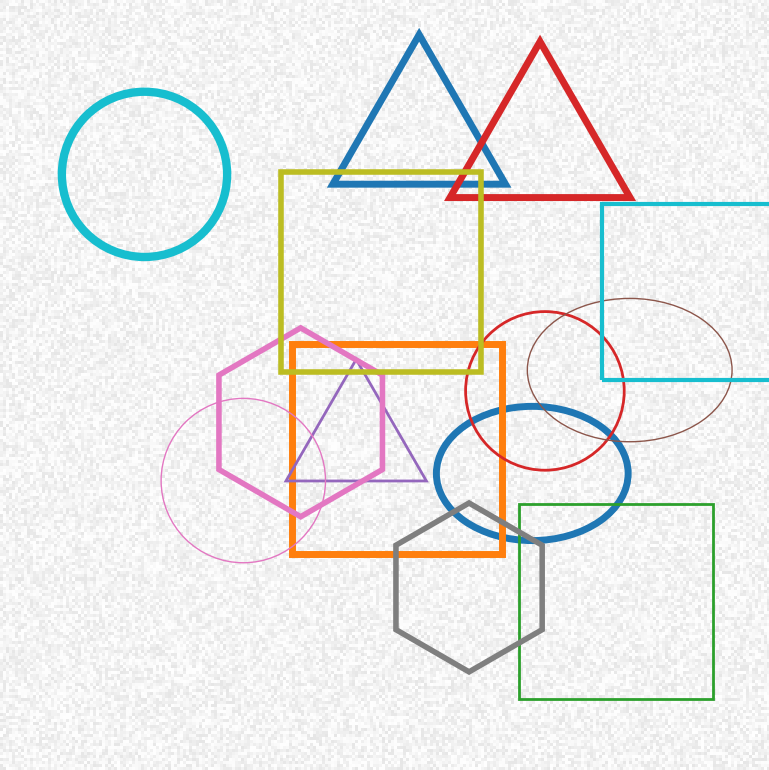[{"shape": "oval", "thickness": 2.5, "radius": 0.62, "center": [0.691, 0.385]}, {"shape": "triangle", "thickness": 2.5, "radius": 0.65, "center": [0.544, 0.825]}, {"shape": "square", "thickness": 2.5, "radius": 0.68, "center": [0.516, 0.417]}, {"shape": "square", "thickness": 1, "radius": 0.63, "center": [0.8, 0.219]}, {"shape": "circle", "thickness": 1, "radius": 0.52, "center": [0.708, 0.492]}, {"shape": "triangle", "thickness": 2.5, "radius": 0.67, "center": [0.701, 0.811]}, {"shape": "triangle", "thickness": 1, "radius": 0.53, "center": [0.463, 0.428]}, {"shape": "oval", "thickness": 0.5, "radius": 0.66, "center": [0.818, 0.519]}, {"shape": "circle", "thickness": 0.5, "radius": 0.53, "center": [0.316, 0.376]}, {"shape": "hexagon", "thickness": 2, "radius": 0.61, "center": [0.391, 0.452]}, {"shape": "hexagon", "thickness": 2, "radius": 0.55, "center": [0.609, 0.237]}, {"shape": "square", "thickness": 2, "radius": 0.65, "center": [0.495, 0.647]}, {"shape": "circle", "thickness": 3, "radius": 0.54, "center": [0.188, 0.774]}, {"shape": "square", "thickness": 1.5, "radius": 0.57, "center": [0.895, 0.621]}]